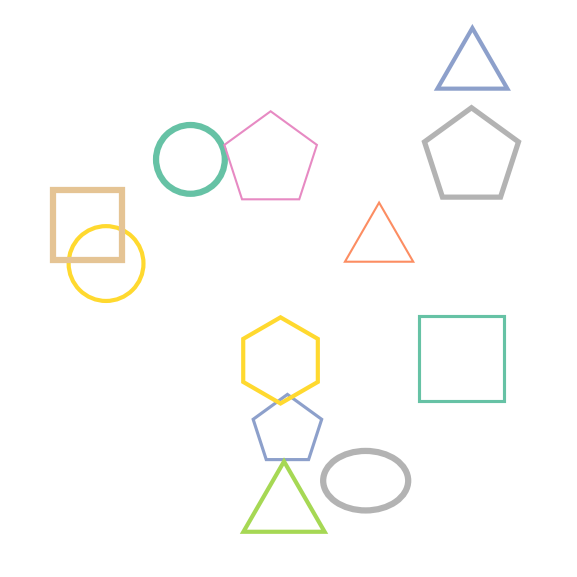[{"shape": "square", "thickness": 1.5, "radius": 0.37, "center": [0.799, 0.379]}, {"shape": "circle", "thickness": 3, "radius": 0.3, "center": [0.33, 0.723]}, {"shape": "triangle", "thickness": 1, "radius": 0.34, "center": [0.656, 0.58]}, {"shape": "triangle", "thickness": 2, "radius": 0.35, "center": [0.818, 0.881]}, {"shape": "pentagon", "thickness": 1.5, "radius": 0.31, "center": [0.498, 0.254]}, {"shape": "pentagon", "thickness": 1, "radius": 0.42, "center": [0.469, 0.722]}, {"shape": "triangle", "thickness": 2, "radius": 0.41, "center": [0.492, 0.119]}, {"shape": "hexagon", "thickness": 2, "radius": 0.37, "center": [0.486, 0.375]}, {"shape": "circle", "thickness": 2, "radius": 0.32, "center": [0.184, 0.543]}, {"shape": "square", "thickness": 3, "radius": 0.3, "center": [0.151, 0.61]}, {"shape": "oval", "thickness": 3, "radius": 0.37, "center": [0.633, 0.167]}, {"shape": "pentagon", "thickness": 2.5, "radius": 0.43, "center": [0.816, 0.727]}]